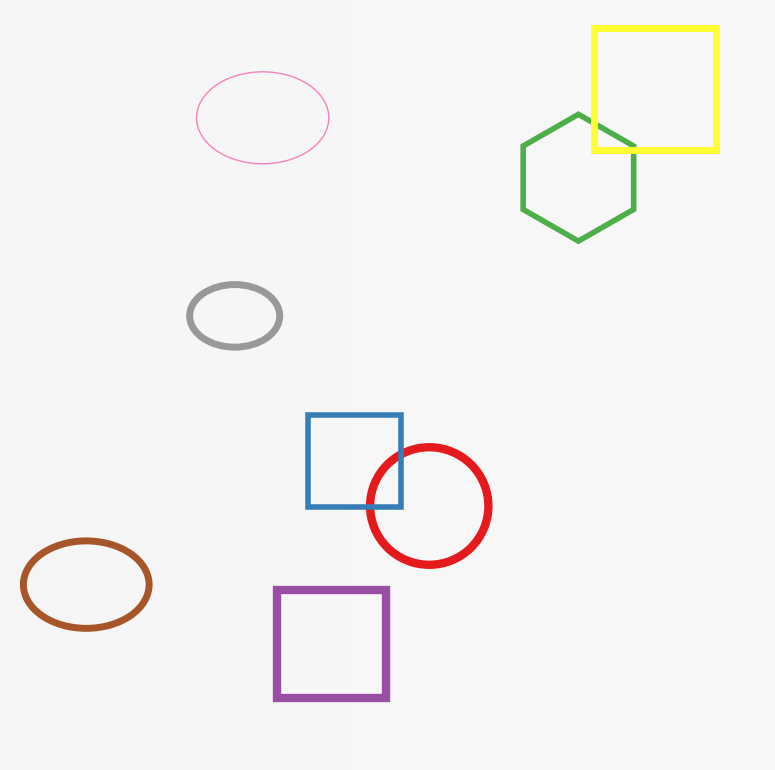[{"shape": "circle", "thickness": 3, "radius": 0.38, "center": [0.554, 0.343]}, {"shape": "square", "thickness": 2, "radius": 0.3, "center": [0.457, 0.402]}, {"shape": "hexagon", "thickness": 2, "radius": 0.41, "center": [0.746, 0.769]}, {"shape": "square", "thickness": 3, "radius": 0.35, "center": [0.428, 0.163]}, {"shape": "square", "thickness": 2.5, "radius": 0.39, "center": [0.845, 0.884]}, {"shape": "oval", "thickness": 2.5, "radius": 0.41, "center": [0.111, 0.241]}, {"shape": "oval", "thickness": 0.5, "radius": 0.43, "center": [0.339, 0.847]}, {"shape": "oval", "thickness": 2.5, "radius": 0.29, "center": [0.303, 0.59]}]